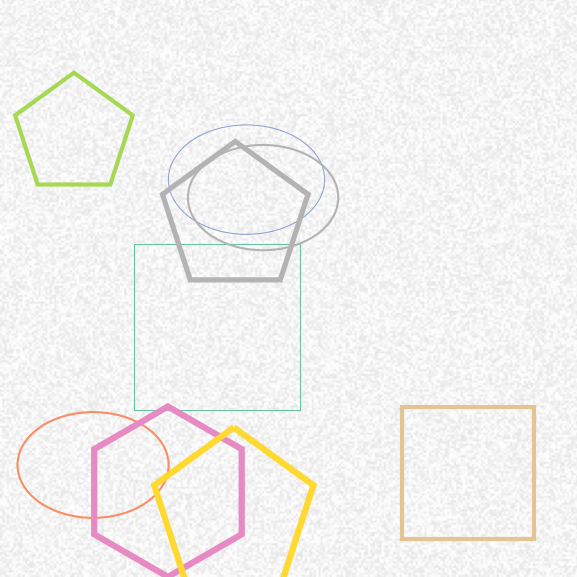[{"shape": "square", "thickness": 0.5, "radius": 0.72, "center": [0.376, 0.432]}, {"shape": "oval", "thickness": 1, "radius": 0.65, "center": [0.161, 0.194]}, {"shape": "oval", "thickness": 0.5, "radius": 0.68, "center": [0.427, 0.688]}, {"shape": "hexagon", "thickness": 3, "radius": 0.74, "center": [0.291, 0.148]}, {"shape": "pentagon", "thickness": 2, "radius": 0.54, "center": [0.128, 0.766]}, {"shape": "pentagon", "thickness": 3, "radius": 0.72, "center": [0.405, 0.114]}, {"shape": "square", "thickness": 2, "radius": 0.57, "center": [0.811, 0.18]}, {"shape": "oval", "thickness": 1, "radius": 0.65, "center": [0.456, 0.657]}, {"shape": "pentagon", "thickness": 2.5, "radius": 0.66, "center": [0.407, 0.622]}]